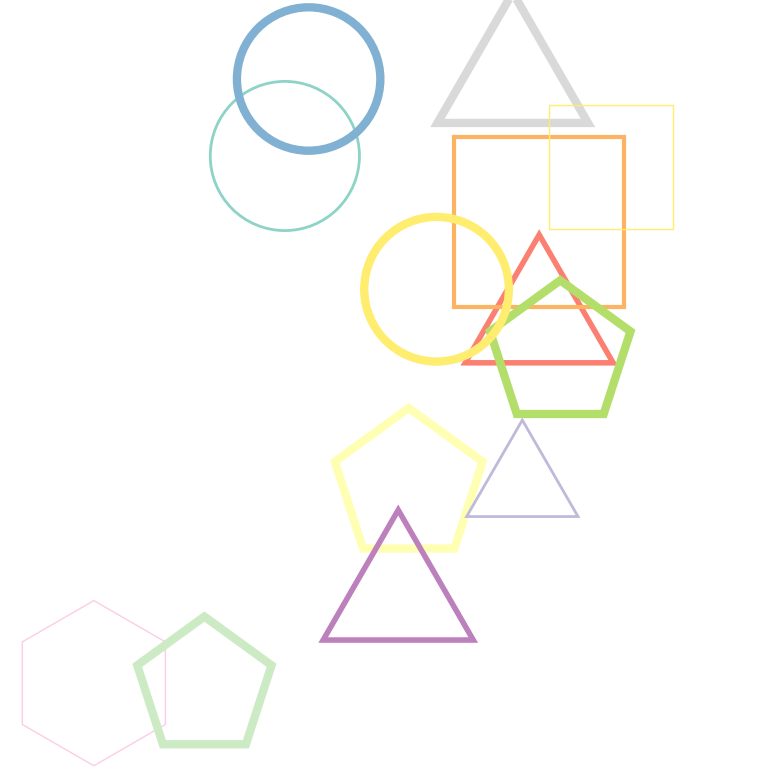[{"shape": "circle", "thickness": 1, "radius": 0.48, "center": [0.37, 0.797]}, {"shape": "pentagon", "thickness": 3, "radius": 0.5, "center": [0.531, 0.369]}, {"shape": "triangle", "thickness": 1, "radius": 0.42, "center": [0.678, 0.371]}, {"shape": "triangle", "thickness": 2, "radius": 0.55, "center": [0.7, 0.584]}, {"shape": "circle", "thickness": 3, "radius": 0.47, "center": [0.401, 0.897]}, {"shape": "square", "thickness": 1.5, "radius": 0.55, "center": [0.7, 0.711]}, {"shape": "pentagon", "thickness": 3, "radius": 0.48, "center": [0.728, 0.54]}, {"shape": "hexagon", "thickness": 0.5, "radius": 0.54, "center": [0.122, 0.113]}, {"shape": "triangle", "thickness": 3, "radius": 0.56, "center": [0.666, 0.897]}, {"shape": "triangle", "thickness": 2, "radius": 0.56, "center": [0.517, 0.225]}, {"shape": "pentagon", "thickness": 3, "radius": 0.46, "center": [0.265, 0.108]}, {"shape": "square", "thickness": 0.5, "radius": 0.4, "center": [0.793, 0.783]}, {"shape": "circle", "thickness": 3, "radius": 0.47, "center": [0.567, 0.624]}]